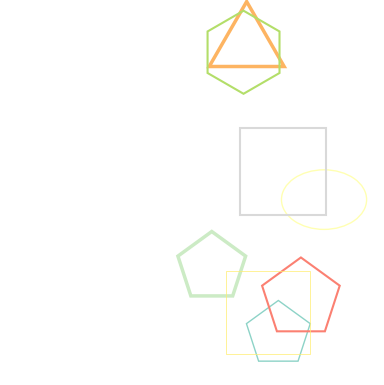[{"shape": "pentagon", "thickness": 1, "radius": 0.44, "center": [0.723, 0.132]}, {"shape": "oval", "thickness": 1, "radius": 0.55, "center": [0.842, 0.482]}, {"shape": "pentagon", "thickness": 1.5, "radius": 0.53, "center": [0.782, 0.225]}, {"shape": "triangle", "thickness": 2.5, "radius": 0.56, "center": [0.641, 0.883]}, {"shape": "hexagon", "thickness": 1.5, "radius": 0.54, "center": [0.633, 0.864]}, {"shape": "square", "thickness": 1.5, "radius": 0.56, "center": [0.736, 0.555]}, {"shape": "pentagon", "thickness": 2.5, "radius": 0.46, "center": [0.55, 0.306]}, {"shape": "square", "thickness": 0.5, "radius": 0.54, "center": [0.696, 0.188]}]